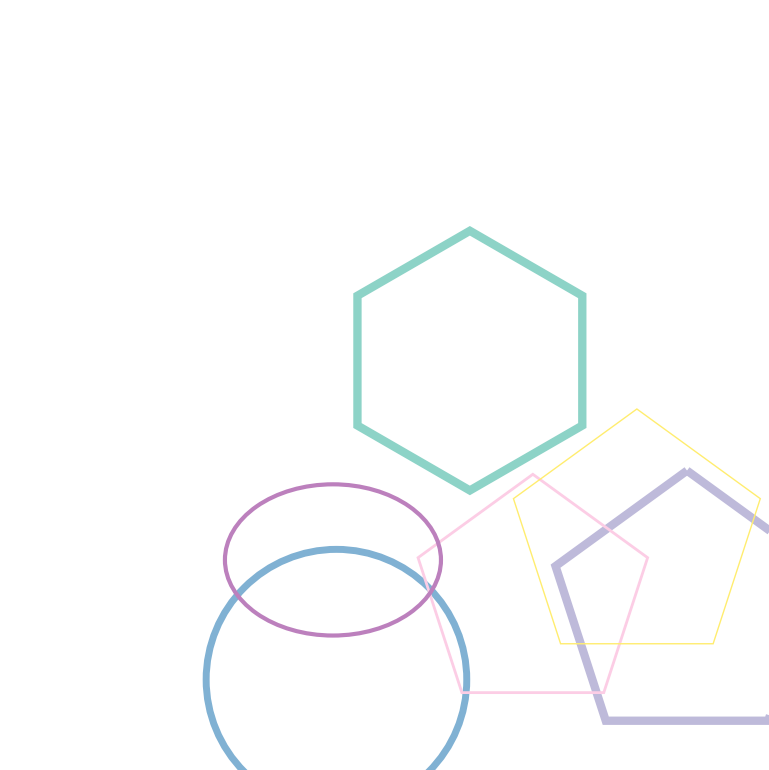[{"shape": "hexagon", "thickness": 3, "radius": 0.84, "center": [0.61, 0.532]}, {"shape": "pentagon", "thickness": 3, "radius": 0.9, "center": [0.892, 0.209]}, {"shape": "circle", "thickness": 2.5, "radius": 0.85, "center": [0.437, 0.117]}, {"shape": "pentagon", "thickness": 1, "radius": 0.78, "center": [0.692, 0.227]}, {"shape": "oval", "thickness": 1.5, "radius": 0.7, "center": [0.432, 0.273]}, {"shape": "pentagon", "thickness": 0.5, "radius": 0.84, "center": [0.827, 0.3]}]